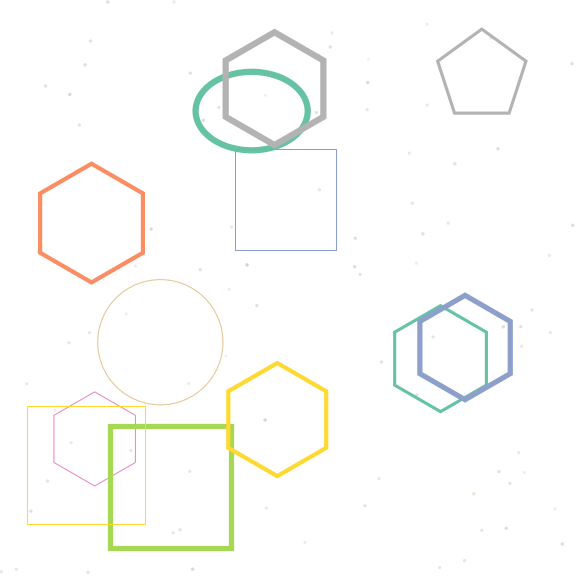[{"shape": "hexagon", "thickness": 1.5, "radius": 0.46, "center": [0.763, 0.378]}, {"shape": "oval", "thickness": 3, "radius": 0.49, "center": [0.436, 0.807]}, {"shape": "hexagon", "thickness": 2, "radius": 0.51, "center": [0.158, 0.613]}, {"shape": "square", "thickness": 0.5, "radius": 0.43, "center": [0.494, 0.654]}, {"shape": "hexagon", "thickness": 2.5, "radius": 0.45, "center": [0.805, 0.397]}, {"shape": "hexagon", "thickness": 0.5, "radius": 0.41, "center": [0.164, 0.239]}, {"shape": "square", "thickness": 2.5, "radius": 0.52, "center": [0.295, 0.156]}, {"shape": "square", "thickness": 0.5, "radius": 0.51, "center": [0.149, 0.194]}, {"shape": "hexagon", "thickness": 2, "radius": 0.49, "center": [0.48, 0.273]}, {"shape": "circle", "thickness": 0.5, "radius": 0.54, "center": [0.278, 0.407]}, {"shape": "hexagon", "thickness": 3, "radius": 0.49, "center": [0.475, 0.846]}, {"shape": "pentagon", "thickness": 1.5, "radius": 0.4, "center": [0.834, 0.868]}]